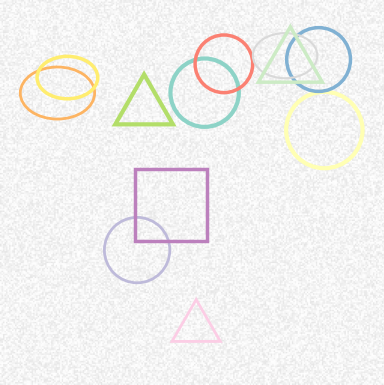[{"shape": "circle", "thickness": 3, "radius": 0.44, "center": [0.532, 0.759]}, {"shape": "circle", "thickness": 3, "radius": 0.5, "center": [0.842, 0.662]}, {"shape": "circle", "thickness": 2, "radius": 0.42, "center": [0.356, 0.35]}, {"shape": "circle", "thickness": 2.5, "radius": 0.37, "center": [0.582, 0.834]}, {"shape": "circle", "thickness": 2.5, "radius": 0.41, "center": [0.828, 0.845]}, {"shape": "oval", "thickness": 2, "radius": 0.48, "center": [0.149, 0.758]}, {"shape": "triangle", "thickness": 3, "radius": 0.43, "center": [0.374, 0.72]}, {"shape": "triangle", "thickness": 2, "radius": 0.36, "center": [0.51, 0.149]}, {"shape": "oval", "thickness": 1.5, "radius": 0.42, "center": [0.741, 0.855]}, {"shape": "square", "thickness": 2.5, "radius": 0.47, "center": [0.445, 0.468]}, {"shape": "triangle", "thickness": 2.5, "radius": 0.48, "center": [0.754, 0.835]}, {"shape": "oval", "thickness": 2.5, "radius": 0.39, "center": [0.175, 0.799]}]